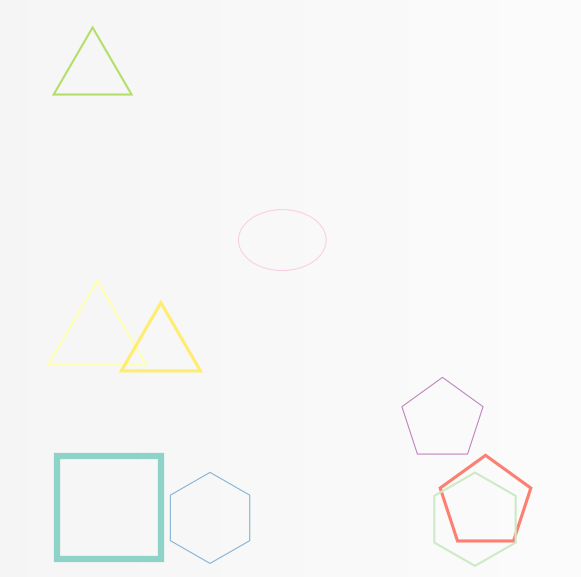[{"shape": "square", "thickness": 3, "radius": 0.45, "center": [0.188, 0.121]}, {"shape": "triangle", "thickness": 1, "radius": 0.48, "center": [0.167, 0.416]}, {"shape": "pentagon", "thickness": 1.5, "radius": 0.41, "center": [0.835, 0.129]}, {"shape": "hexagon", "thickness": 0.5, "radius": 0.39, "center": [0.361, 0.102]}, {"shape": "triangle", "thickness": 1, "radius": 0.39, "center": [0.159, 0.874]}, {"shape": "oval", "thickness": 0.5, "radius": 0.38, "center": [0.486, 0.583]}, {"shape": "pentagon", "thickness": 0.5, "radius": 0.37, "center": [0.761, 0.272]}, {"shape": "hexagon", "thickness": 1, "radius": 0.4, "center": [0.817, 0.1]}, {"shape": "triangle", "thickness": 1.5, "radius": 0.39, "center": [0.277, 0.396]}]